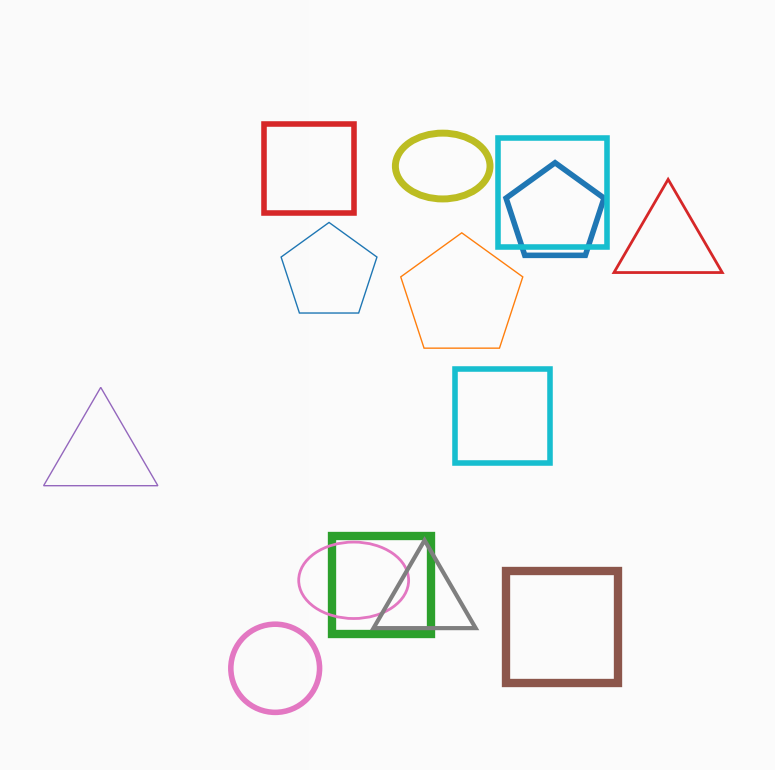[{"shape": "pentagon", "thickness": 2, "radius": 0.33, "center": [0.716, 0.722]}, {"shape": "pentagon", "thickness": 0.5, "radius": 0.33, "center": [0.425, 0.646]}, {"shape": "pentagon", "thickness": 0.5, "radius": 0.41, "center": [0.596, 0.615]}, {"shape": "square", "thickness": 3, "radius": 0.32, "center": [0.492, 0.24]}, {"shape": "triangle", "thickness": 1, "radius": 0.4, "center": [0.862, 0.686]}, {"shape": "square", "thickness": 2, "radius": 0.29, "center": [0.398, 0.782]}, {"shape": "triangle", "thickness": 0.5, "radius": 0.43, "center": [0.13, 0.412]}, {"shape": "square", "thickness": 3, "radius": 0.36, "center": [0.725, 0.185]}, {"shape": "oval", "thickness": 1, "radius": 0.35, "center": [0.456, 0.246]}, {"shape": "circle", "thickness": 2, "radius": 0.29, "center": [0.355, 0.132]}, {"shape": "triangle", "thickness": 1.5, "radius": 0.38, "center": [0.548, 0.222]}, {"shape": "oval", "thickness": 2.5, "radius": 0.31, "center": [0.571, 0.784]}, {"shape": "square", "thickness": 2, "radius": 0.31, "center": [0.648, 0.46]}, {"shape": "square", "thickness": 2, "radius": 0.35, "center": [0.713, 0.75]}]